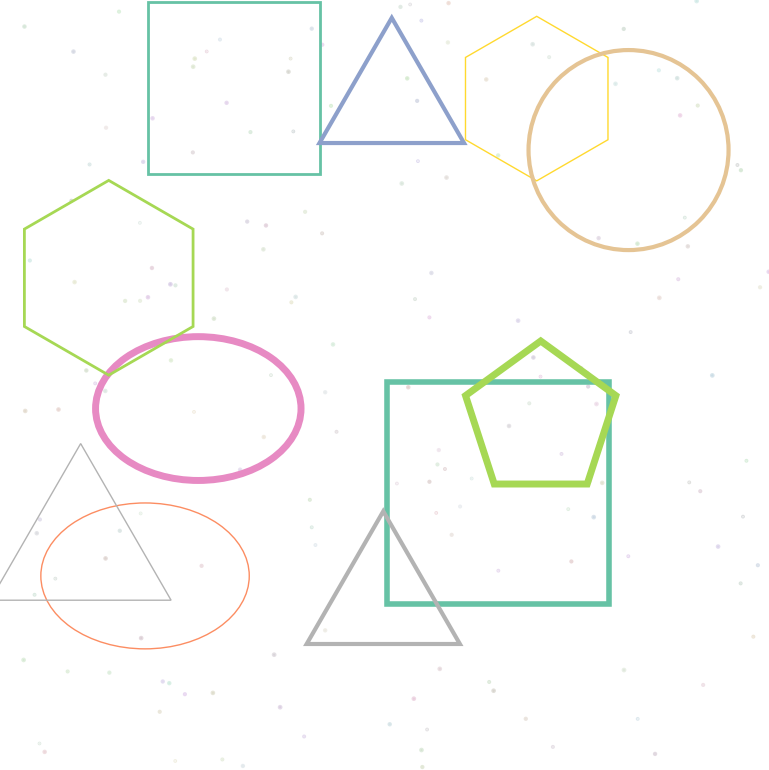[{"shape": "square", "thickness": 2, "radius": 0.72, "center": [0.647, 0.36]}, {"shape": "square", "thickness": 1, "radius": 0.56, "center": [0.304, 0.886]}, {"shape": "oval", "thickness": 0.5, "radius": 0.68, "center": [0.188, 0.252]}, {"shape": "triangle", "thickness": 1.5, "radius": 0.54, "center": [0.509, 0.868]}, {"shape": "oval", "thickness": 2.5, "radius": 0.67, "center": [0.258, 0.469]}, {"shape": "pentagon", "thickness": 2.5, "radius": 0.51, "center": [0.702, 0.454]}, {"shape": "hexagon", "thickness": 1, "radius": 0.63, "center": [0.141, 0.639]}, {"shape": "hexagon", "thickness": 0.5, "radius": 0.53, "center": [0.697, 0.872]}, {"shape": "circle", "thickness": 1.5, "radius": 0.65, "center": [0.816, 0.805]}, {"shape": "triangle", "thickness": 1.5, "radius": 0.57, "center": [0.498, 0.221]}, {"shape": "triangle", "thickness": 0.5, "radius": 0.68, "center": [0.105, 0.288]}]